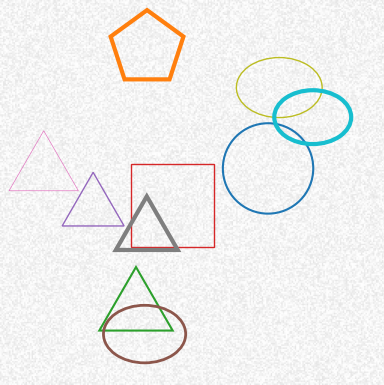[{"shape": "circle", "thickness": 1.5, "radius": 0.59, "center": [0.696, 0.562]}, {"shape": "pentagon", "thickness": 3, "radius": 0.5, "center": [0.382, 0.874]}, {"shape": "triangle", "thickness": 1.5, "radius": 0.55, "center": [0.353, 0.196]}, {"shape": "square", "thickness": 1, "radius": 0.54, "center": [0.448, 0.466]}, {"shape": "triangle", "thickness": 1, "radius": 0.46, "center": [0.242, 0.46]}, {"shape": "oval", "thickness": 2, "radius": 0.53, "center": [0.376, 0.132]}, {"shape": "triangle", "thickness": 0.5, "radius": 0.52, "center": [0.114, 0.557]}, {"shape": "triangle", "thickness": 3, "radius": 0.46, "center": [0.381, 0.397]}, {"shape": "oval", "thickness": 1, "radius": 0.56, "center": [0.725, 0.773]}, {"shape": "oval", "thickness": 3, "radius": 0.5, "center": [0.812, 0.696]}]